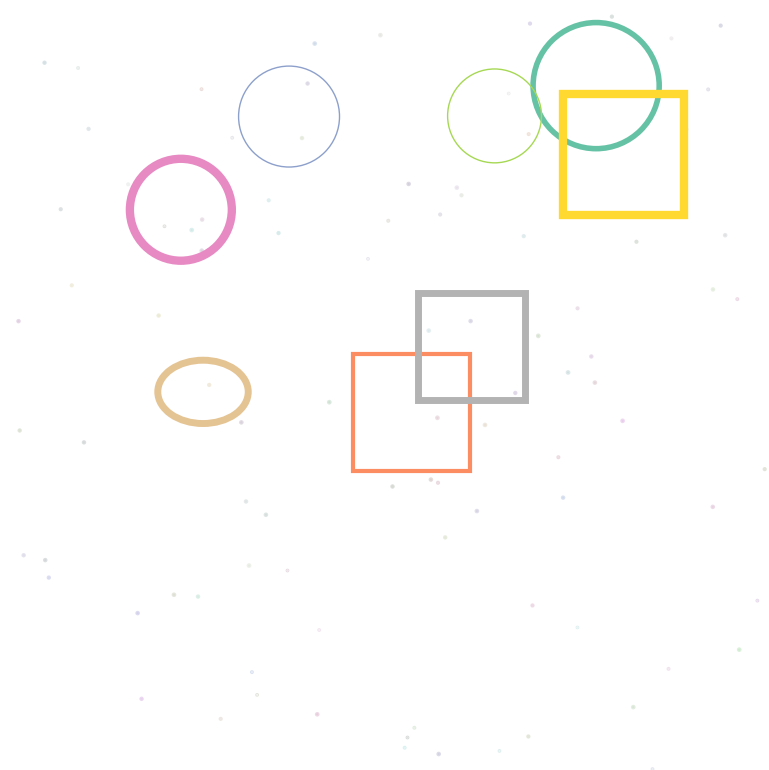[{"shape": "circle", "thickness": 2, "radius": 0.41, "center": [0.774, 0.889]}, {"shape": "square", "thickness": 1.5, "radius": 0.38, "center": [0.534, 0.465]}, {"shape": "circle", "thickness": 0.5, "radius": 0.33, "center": [0.375, 0.849]}, {"shape": "circle", "thickness": 3, "radius": 0.33, "center": [0.235, 0.728]}, {"shape": "circle", "thickness": 0.5, "radius": 0.3, "center": [0.642, 0.849]}, {"shape": "square", "thickness": 3, "radius": 0.39, "center": [0.809, 0.8]}, {"shape": "oval", "thickness": 2.5, "radius": 0.29, "center": [0.264, 0.491]}, {"shape": "square", "thickness": 2.5, "radius": 0.35, "center": [0.612, 0.55]}]